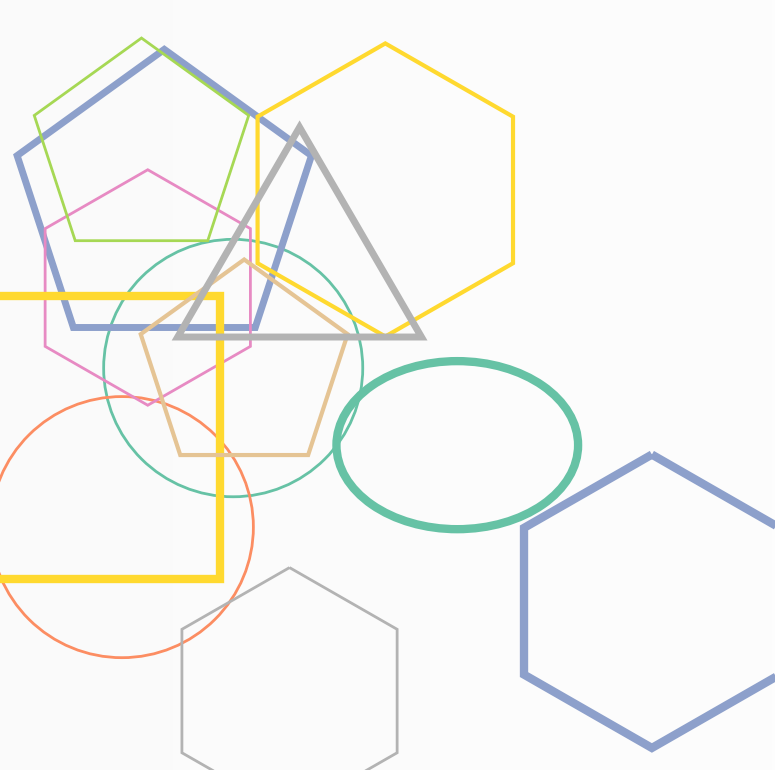[{"shape": "oval", "thickness": 3, "radius": 0.78, "center": [0.59, 0.422]}, {"shape": "circle", "thickness": 1, "radius": 0.84, "center": [0.301, 0.522]}, {"shape": "circle", "thickness": 1, "radius": 0.85, "center": [0.157, 0.315]}, {"shape": "pentagon", "thickness": 2.5, "radius": 1.0, "center": [0.212, 0.736]}, {"shape": "hexagon", "thickness": 3, "radius": 0.95, "center": [0.841, 0.219]}, {"shape": "hexagon", "thickness": 1, "radius": 0.76, "center": [0.191, 0.627]}, {"shape": "pentagon", "thickness": 1, "radius": 0.73, "center": [0.183, 0.805]}, {"shape": "square", "thickness": 3, "radius": 0.92, "center": [0.1, 0.431]}, {"shape": "hexagon", "thickness": 1.5, "radius": 0.95, "center": [0.497, 0.753]}, {"shape": "pentagon", "thickness": 1.5, "radius": 0.7, "center": [0.315, 0.523]}, {"shape": "hexagon", "thickness": 1, "radius": 0.8, "center": [0.374, 0.103]}, {"shape": "triangle", "thickness": 2.5, "radius": 0.91, "center": [0.387, 0.653]}]